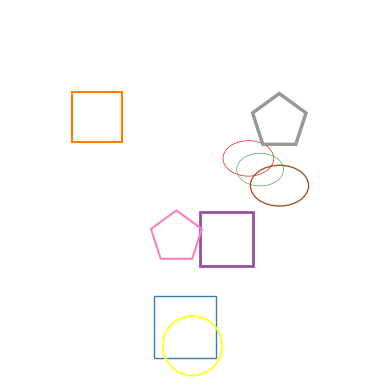[{"shape": "oval", "thickness": 0.5, "radius": 0.33, "center": [0.645, 0.589]}, {"shape": "square", "thickness": 1, "radius": 0.4, "center": [0.481, 0.15]}, {"shape": "oval", "thickness": 0.5, "radius": 0.3, "center": [0.676, 0.56]}, {"shape": "square", "thickness": 2, "radius": 0.35, "center": [0.588, 0.379]}, {"shape": "square", "thickness": 1.5, "radius": 0.33, "center": [0.251, 0.697]}, {"shape": "circle", "thickness": 1.5, "radius": 0.39, "center": [0.5, 0.102]}, {"shape": "oval", "thickness": 1, "radius": 0.38, "center": [0.726, 0.518]}, {"shape": "pentagon", "thickness": 1.5, "radius": 0.35, "center": [0.458, 0.384]}, {"shape": "pentagon", "thickness": 2.5, "radius": 0.36, "center": [0.725, 0.684]}]